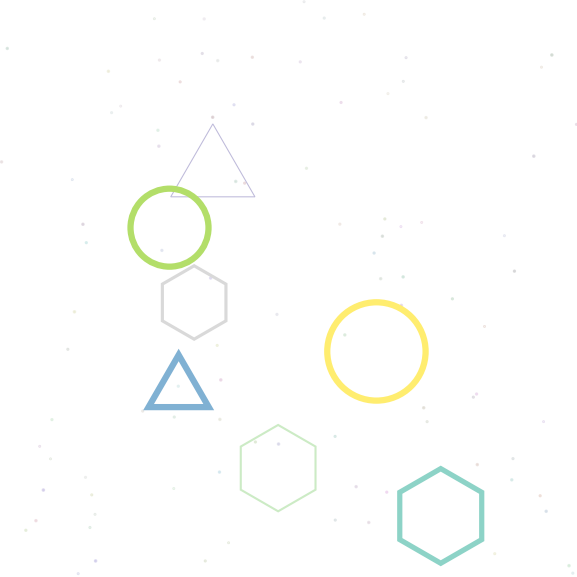[{"shape": "hexagon", "thickness": 2.5, "radius": 0.41, "center": [0.763, 0.106]}, {"shape": "triangle", "thickness": 0.5, "radius": 0.42, "center": [0.369, 0.7]}, {"shape": "triangle", "thickness": 3, "radius": 0.3, "center": [0.309, 0.324]}, {"shape": "circle", "thickness": 3, "radius": 0.34, "center": [0.294, 0.605]}, {"shape": "hexagon", "thickness": 1.5, "radius": 0.32, "center": [0.336, 0.475]}, {"shape": "hexagon", "thickness": 1, "radius": 0.37, "center": [0.482, 0.189]}, {"shape": "circle", "thickness": 3, "radius": 0.43, "center": [0.652, 0.391]}]